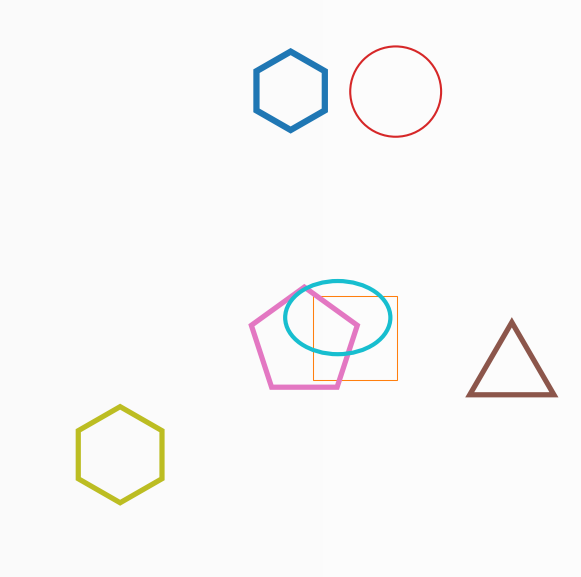[{"shape": "hexagon", "thickness": 3, "radius": 0.34, "center": [0.5, 0.842]}, {"shape": "square", "thickness": 0.5, "radius": 0.36, "center": [0.61, 0.414]}, {"shape": "circle", "thickness": 1, "radius": 0.39, "center": [0.681, 0.841]}, {"shape": "triangle", "thickness": 2.5, "radius": 0.42, "center": [0.881, 0.357]}, {"shape": "pentagon", "thickness": 2.5, "radius": 0.48, "center": [0.524, 0.406]}, {"shape": "hexagon", "thickness": 2.5, "radius": 0.42, "center": [0.207, 0.212]}, {"shape": "oval", "thickness": 2, "radius": 0.45, "center": [0.581, 0.449]}]